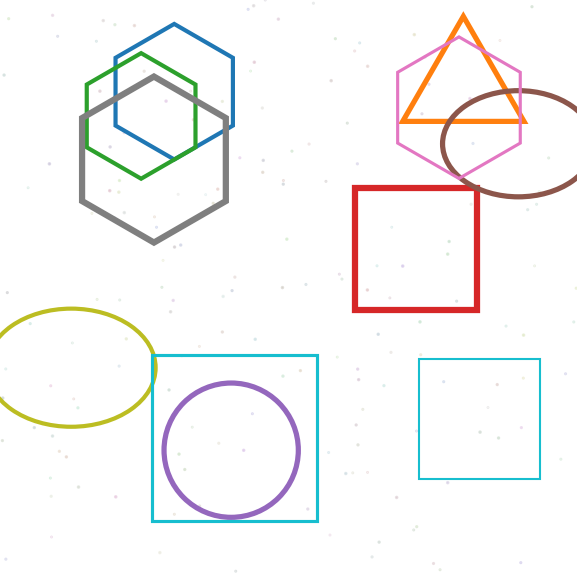[{"shape": "hexagon", "thickness": 2, "radius": 0.59, "center": [0.302, 0.84]}, {"shape": "triangle", "thickness": 2.5, "radius": 0.61, "center": [0.802, 0.85]}, {"shape": "hexagon", "thickness": 2, "radius": 0.54, "center": [0.244, 0.798]}, {"shape": "square", "thickness": 3, "radius": 0.53, "center": [0.72, 0.568]}, {"shape": "circle", "thickness": 2.5, "radius": 0.58, "center": [0.4, 0.22]}, {"shape": "oval", "thickness": 2.5, "radius": 0.66, "center": [0.898, 0.75]}, {"shape": "hexagon", "thickness": 1.5, "radius": 0.61, "center": [0.795, 0.813]}, {"shape": "hexagon", "thickness": 3, "radius": 0.72, "center": [0.267, 0.723]}, {"shape": "oval", "thickness": 2, "radius": 0.73, "center": [0.123, 0.362]}, {"shape": "square", "thickness": 1, "radius": 0.52, "center": [0.83, 0.274]}, {"shape": "square", "thickness": 1.5, "radius": 0.72, "center": [0.406, 0.241]}]